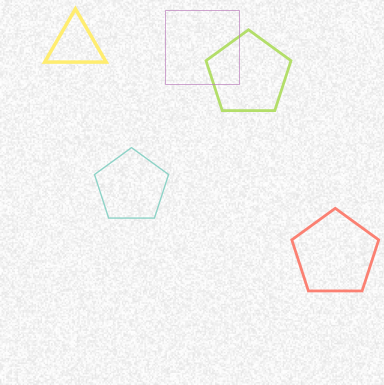[{"shape": "pentagon", "thickness": 1, "radius": 0.51, "center": [0.342, 0.515]}, {"shape": "pentagon", "thickness": 2, "radius": 0.59, "center": [0.871, 0.34]}, {"shape": "pentagon", "thickness": 2, "radius": 0.58, "center": [0.645, 0.807]}, {"shape": "square", "thickness": 0.5, "radius": 0.48, "center": [0.526, 0.878]}, {"shape": "triangle", "thickness": 2.5, "radius": 0.46, "center": [0.196, 0.885]}]